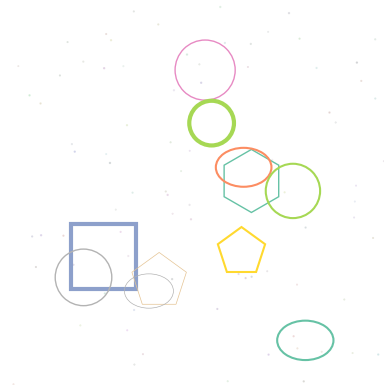[{"shape": "oval", "thickness": 1.5, "radius": 0.37, "center": [0.793, 0.116]}, {"shape": "hexagon", "thickness": 1, "radius": 0.41, "center": [0.653, 0.53]}, {"shape": "oval", "thickness": 1.5, "radius": 0.36, "center": [0.633, 0.565]}, {"shape": "square", "thickness": 3, "radius": 0.42, "center": [0.269, 0.334]}, {"shape": "circle", "thickness": 1, "radius": 0.39, "center": [0.533, 0.818]}, {"shape": "circle", "thickness": 3, "radius": 0.29, "center": [0.55, 0.68]}, {"shape": "circle", "thickness": 1.5, "radius": 0.35, "center": [0.761, 0.504]}, {"shape": "pentagon", "thickness": 1.5, "radius": 0.32, "center": [0.627, 0.346]}, {"shape": "pentagon", "thickness": 0.5, "radius": 0.37, "center": [0.413, 0.27]}, {"shape": "circle", "thickness": 1, "radius": 0.37, "center": [0.217, 0.28]}, {"shape": "oval", "thickness": 0.5, "radius": 0.32, "center": [0.387, 0.244]}]